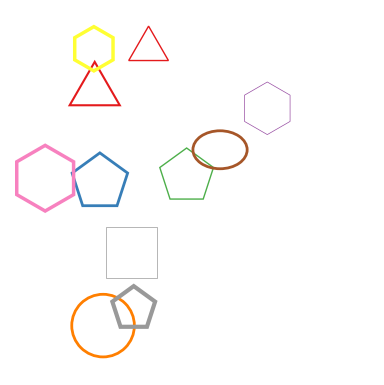[{"shape": "triangle", "thickness": 1.5, "radius": 0.38, "center": [0.246, 0.764]}, {"shape": "triangle", "thickness": 1, "radius": 0.3, "center": [0.386, 0.873]}, {"shape": "pentagon", "thickness": 2, "radius": 0.38, "center": [0.259, 0.527]}, {"shape": "pentagon", "thickness": 1, "radius": 0.37, "center": [0.485, 0.542]}, {"shape": "hexagon", "thickness": 0.5, "radius": 0.34, "center": [0.694, 0.719]}, {"shape": "circle", "thickness": 2, "radius": 0.41, "center": [0.268, 0.154]}, {"shape": "hexagon", "thickness": 2.5, "radius": 0.29, "center": [0.244, 0.873]}, {"shape": "oval", "thickness": 2, "radius": 0.35, "center": [0.572, 0.611]}, {"shape": "hexagon", "thickness": 2.5, "radius": 0.43, "center": [0.117, 0.537]}, {"shape": "pentagon", "thickness": 3, "radius": 0.29, "center": [0.347, 0.198]}, {"shape": "square", "thickness": 0.5, "radius": 0.33, "center": [0.342, 0.344]}]